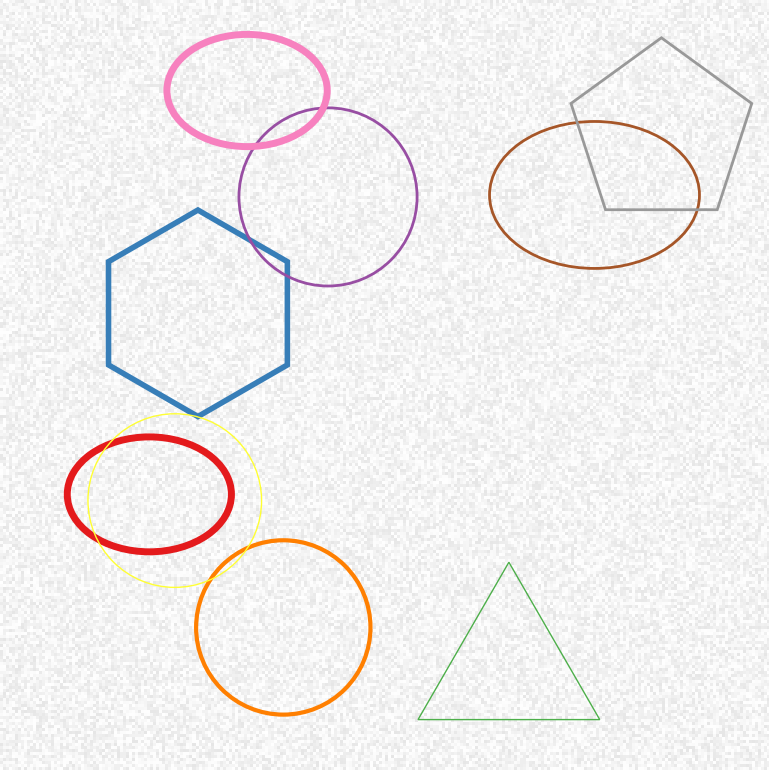[{"shape": "oval", "thickness": 2.5, "radius": 0.53, "center": [0.194, 0.358]}, {"shape": "hexagon", "thickness": 2, "radius": 0.67, "center": [0.257, 0.593]}, {"shape": "triangle", "thickness": 0.5, "radius": 0.68, "center": [0.661, 0.134]}, {"shape": "circle", "thickness": 1, "radius": 0.58, "center": [0.426, 0.744]}, {"shape": "circle", "thickness": 1.5, "radius": 0.57, "center": [0.368, 0.185]}, {"shape": "circle", "thickness": 0.5, "radius": 0.56, "center": [0.227, 0.35]}, {"shape": "oval", "thickness": 1, "radius": 0.68, "center": [0.772, 0.747]}, {"shape": "oval", "thickness": 2.5, "radius": 0.52, "center": [0.321, 0.882]}, {"shape": "pentagon", "thickness": 1, "radius": 0.62, "center": [0.859, 0.828]}]